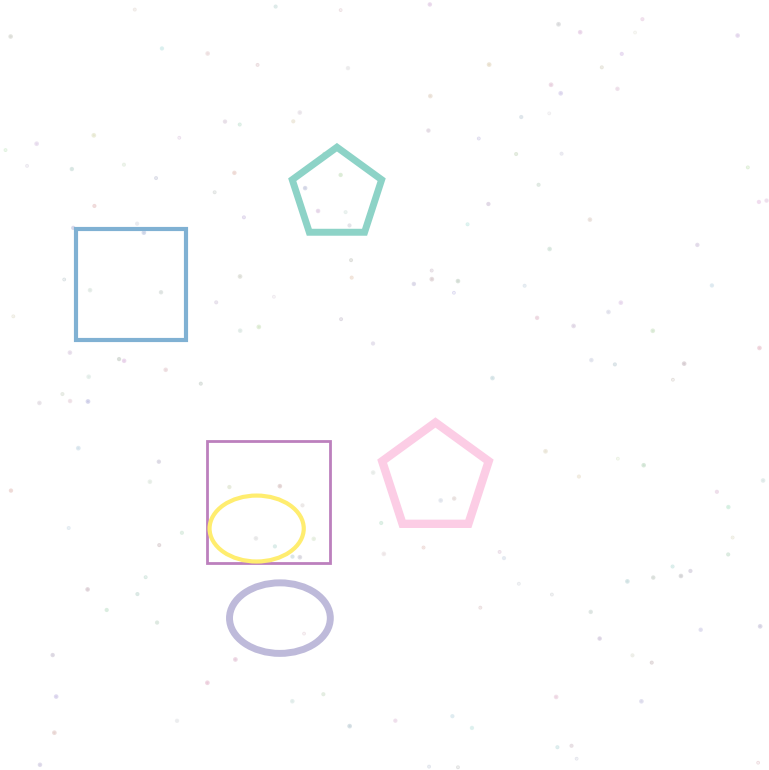[{"shape": "pentagon", "thickness": 2.5, "radius": 0.31, "center": [0.438, 0.748]}, {"shape": "oval", "thickness": 2.5, "radius": 0.33, "center": [0.364, 0.197]}, {"shape": "square", "thickness": 1.5, "radius": 0.36, "center": [0.17, 0.63]}, {"shape": "pentagon", "thickness": 3, "radius": 0.36, "center": [0.566, 0.379]}, {"shape": "square", "thickness": 1, "radius": 0.4, "center": [0.349, 0.348]}, {"shape": "oval", "thickness": 1.5, "radius": 0.31, "center": [0.333, 0.314]}]